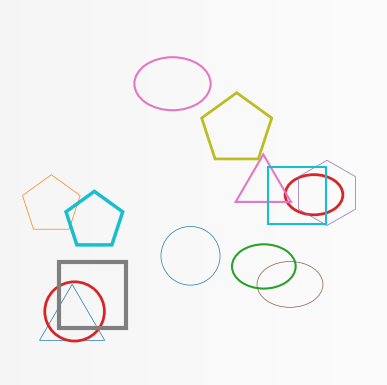[{"shape": "circle", "thickness": 0.5, "radius": 0.38, "center": [0.492, 0.336]}, {"shape": "triangle", "thickness": 0.5, "radius": 0.49, "center": [0.186, 0.164]}, {"shape": "pentagon", "thickness": 0.5, "radius": 0.39, "center": [0.132, 0.468]}, {"shape": "oval", "thickness": 1.5, "radius": 0.41, "center": [0.681, 0.308]}, {"shape": "circle", "thickness": 2, "radius": 0.38, "center": [0.192, 0.191]}, {"shape": "oval", "thickness": 2, "radius": 0.37, "center": [0.81, 0.494]}, {"shape": "hexagon", "thickness": 0.5, "radius": 0.42, "center": [0.844, 0.499]}, {"shape": "oval", "thickness": 0.5, "radius": 0.43, "center": [0.748, 0.261]}, {"shape": "triangle", "thickness": 1.5, "radius": 0.41, "center": [0.679, 0.517]}, {"shape": "oval", "thickness": 1.5, "radius": 0.49, "center": [0.445, 0.783]}, {"shape": "square", "thickness": 3, "radius": 0.43, "center": [0.239, 0.235]}, {"shape": "pentagon", "thickness": 2, "radius": 0.48, "center": [0.611, 0.664]}, {"shape": "square", "thickness": 1.5, "radius": 0.37, "center": [0.767, 0.492]}, {"shape": "pentagon", "thickness": 2.5, "radius": 0.38, "center": [0.243, 0.426]}]